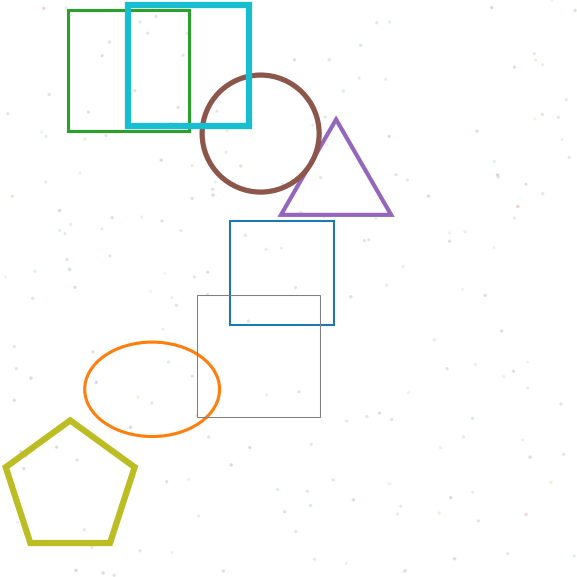[{"shape": "square", "thickness": 1, "radius": 0.45, "center": [0.489, 0.527]}, {"shape": "oval", "thickness": 1.5, "radius": 0.58, "center": [0.263, 0.325]}, {"shape": "square", "thickness": 1.5, "radius": 0.53, "center": [0.223, 0.877]}, {"shape": "triangle", "thickness": 2, "radius": 0.55, "center": [0.582, 0.682]}, {"shape": "circle", "thickness": 2.5, "radius": 0.51, "center": [0.451, 0.768]}, {"shape": "square", "thickness": 0.5, "radius": 0.53, "center": [0.448, 0.383]}, {"shape": "pentagon", "thickness": 3, "radius": 0.59, "center": [0.122, 0.154]}, {"shape": "square", "thickness": 3, "radius": 0.52, "center": [0.326, 0.885]}]